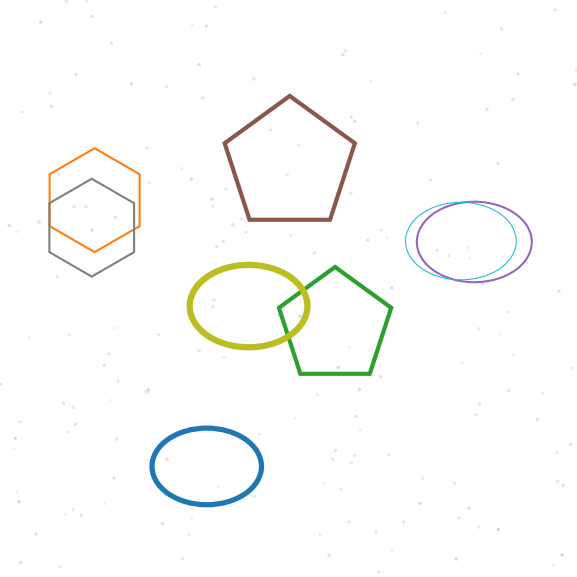[{"shape": "oval", "thickness": 2.5, "radius": 0.47, "center": [0.358, 0.191]}, {"shape": "hexagon", "thickness": 1, "radius": 0.45, "center": [0.164, 0.652]}, {"shape": "pentagon", "thickness": 2, "radius": 0.51, "center": [0.58, 0.435]}, {"shape": "oval", "thickness": 1, "radius": 0.5, "center": [0.821, 0.58]}, {"shape": "pentagon", "thickness": 2, "radius": 0.59, "center": [0.502, 0.714]}, {"shape": "hexagon", "thickness": 1, "radius": 0.42, "center": [0.159, 0.605]}, {"shape": "oval", "thickness": 3, "radius": 0.51, "center": [0.43, 0.469]}, {"shape": "oval", "thickness": 0.5, "radius": 0.48, "center": [0.798, 0.582]}]